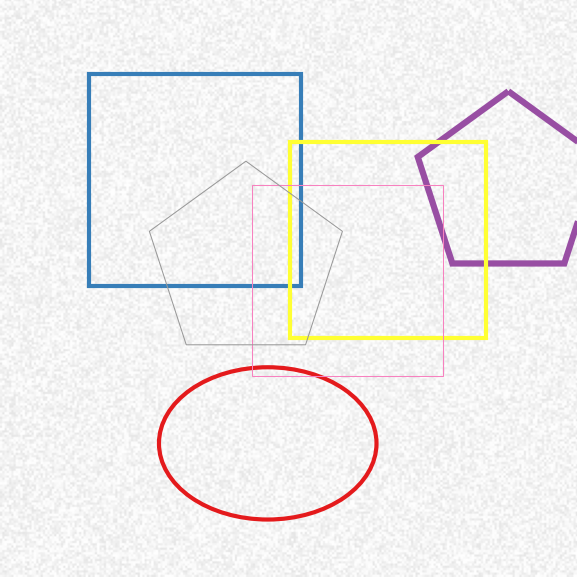[{"shape": "oval", "thickness": 2, "radius": 0.94, "center": [0.464, 0.231]}, {"shape": "square", "thickness": 2, "radius": 0.92, "center": [0.338, 0.688]}, {"shape": "pentagon", "thickness": 3, "radius": 0.82, "center": [0.88, 0.676]}, {"shape": "square", "thickness": 2, "radius": 0.85, "center": [0.672, 0.584]}, {"shape": "square", "thickness": 0.5, "radius": 0.83, "center": [0.602, 0.513]}, {"shape": "pentagon", "thickness": 0.5, "radius": 0.88, "center": [0.426, 0.544]}]